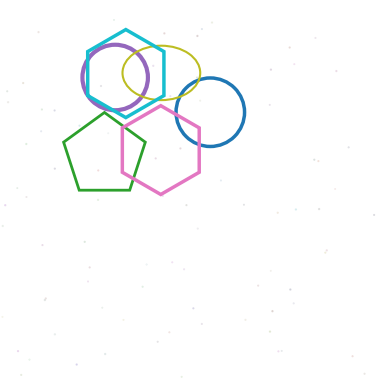[{"shape": "circle", "thickness": 2.5, "radius": 0.44, "center": [0.546, 0.709]}, {"shape": "pentagon", "thickness": 2, "radius": 0.56, "center": [0.271, 0.596]}, {"shape": "circle", "thickness": 3, "radius": 0.43, "center": [0.299, 0.799]}, {"shape": "hexagon", "thickness": 2.5, "radius": 0.58, "center": [0.418, 0.61]}, {"shape": "oval", "thickness": 1.5, "radius": 0.5, "center": [0.419, 0.811]}, {"shape": "hexagon", "thickness": 2.5, "radius": 0.57, "center": [0.327, 0.809]}]